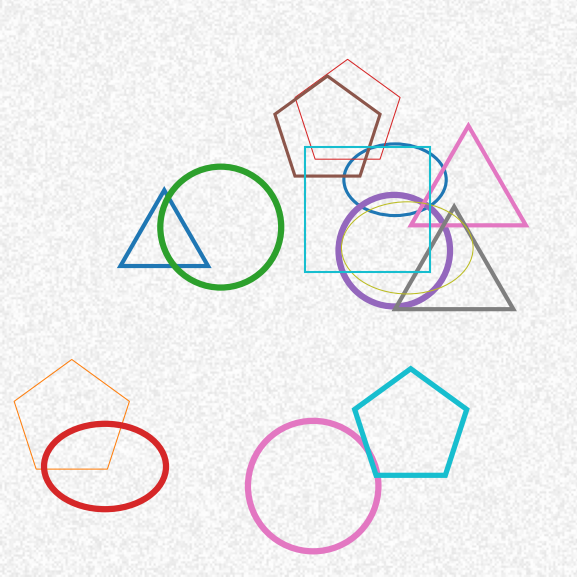[{"shape": "oval", "thickness": 1.5, "radius": 0.44, "center": [0.684, 0.688]}, {"shape": "triangle", "thickness": 2, "radius": 0.44, "center": [0.284, 0.582]}, {"shape": "pentagon", "thickness": 0.5, "radius": 0.52, "center": [0.124, 0.272]}, {"shape": "circle", "thickness": 3, "radius": 0.52, "center": [0.382, 0.606]}, {"shape": "oval", "thickness": 3, "radius": 0.53, "center": [0.182, 0.191]}, {"shape": "pentagon", "thickness": 0.5, "radius": 0.48, "center": [0.602, 0.801]}, {"shape": "circle", "thickness": 3, "radius": 0.48, "center": [0.683, 0.565]}, {"shape": "pentagon", "thickness": 1.5, "radius": 0.48, "center": [0.567, 0.772]}, {"shape": "triangle", "thickness": 2, "radius": 0.57, "center": [0.811, 0.666]}, {"shape": "circle", "thickness": 3, "radius": 0.56, "center": [0.542, 0.157]}, {"shape": "triangle", "thickness": 2, "radius": 0.59, "center": [0.786, 0.523]}, {"shape": "oval", "thickness": 0.5, "radius": 0.57, "center": [0.705, 0.57]}, {"shape": "pentagon", "thickness": 2.5, "radius": 0.51, "center": [0.711, 0.259]}, {"shape": "square", "thickness": 1, "radius": 0.54, "center": [0.637, 0.636]}]